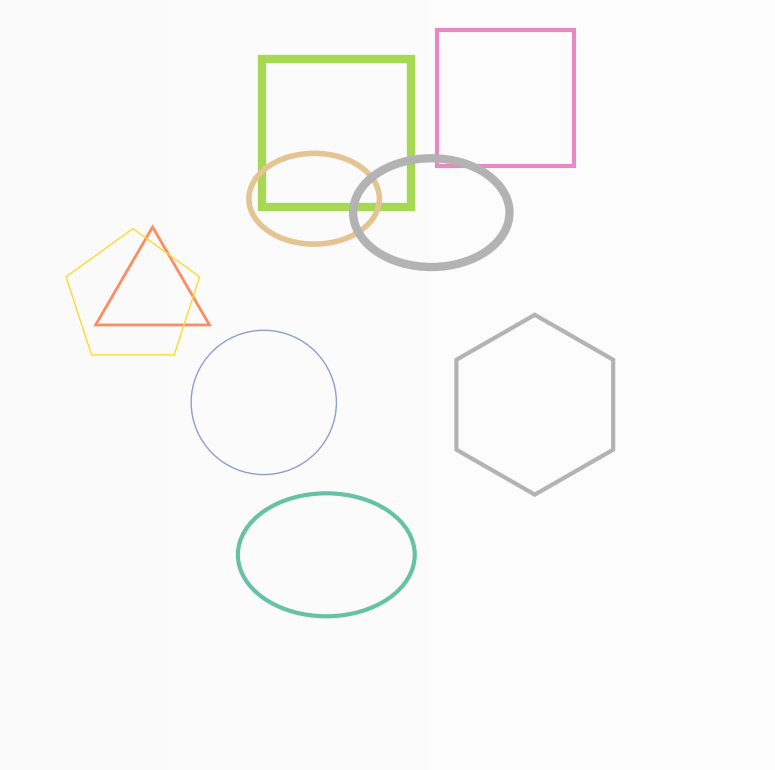[{"shape": "oval", "thickness": 1.5, "radius": 0.57, "center": [0.421, 0.279]}, {"shape": "triangle", "thickness": 1, "radius": 0.42, "center": [0.197, 0.62]}, {"shape": "circle", "thickness": 0.5, "radius": 0.47, "center": [0.34, 0.477]}, {"shape": "square", "thickness": 1.5, "radius": 0.44, "center": [0.652, 0.873]}, {"shape": "square", "thickness": 3, "radius": 0.48, "center": [0.434, 0.827]}, {"shape": "pentagon", "thickness": 0.5, "radius": 0.45, "center": [0.171, 0.612]}, {"shape": "oval", "thickness": 2, "radius": 0.42, "center": [0.405, 0.742]}, {"shape": "oval", "thickness": 3, "radius": 0.5, "center": [0.557, 0.724]}, {"shape": "hexagon", "thickness": 1.5, "radius": 0.58, "center": [0.69, 0.474]}]